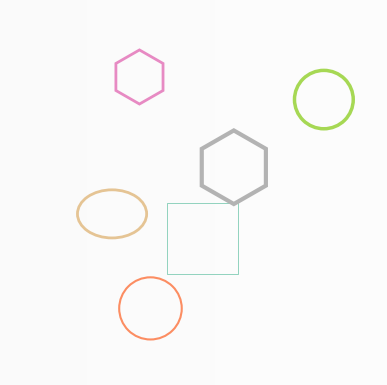[{"shape": "square", "thickness": 0.5, "radius": 0.46, "center": [0.522, 0.381]}, {"shape": "circle", "thickness": 1.5, "radius": 0.4, "center": [0.388, 0.199]}, {"shape": "hexagon", "thickness": 2, "radius": 0.35, "center": [0.36, 0.8]}, {"shape": "circle", "thickness": 2.5, "radius": 0.38, "center": [0.836, 0.741]}, {"shape": "oval", "thickness": 2, "radius": 0.45, "center": [0.289, 0.444]}, {"shape": "hexagon", "thickness": 3, "radius": 0.48, "center": [0.603, 0.566]}]